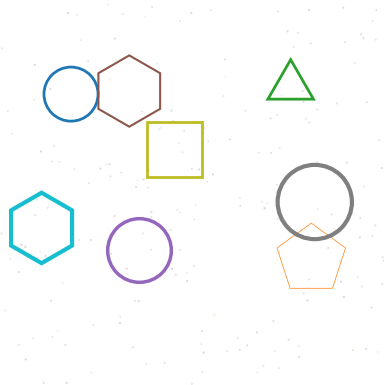[{"shape": "circle", "thickness": 2, "radius": 0.35, "center": [0.184, 0.756]}, {"shape": "pentagon", "thickness": 0.5, "radius": 0.47, "center": [0.808, 0.327]}, {"shape": "triangle", "thickness": 2, "radius": 0.34, "center": [0.755, 0.777]}, {"shape": "circle", "thickness": 2.5, "radius": 0.41, "center": [0.362, 0.349]}, {"shape": "hexagon", "thickness": 1.5, "radius": 0.46, "center": [0.336, 0.764]}, {"shape": "circle", "thickness": 3, "radius": 0.48, "center": [0.818, 0.475]}, {"shape": "square", "thickness": 2, "radius": 0.36, "center": [0.453, 0.611]}, {"shape": "hexagon", "thickness": 3, "radius": 0.46, "center": [0.108, 0.408]}]